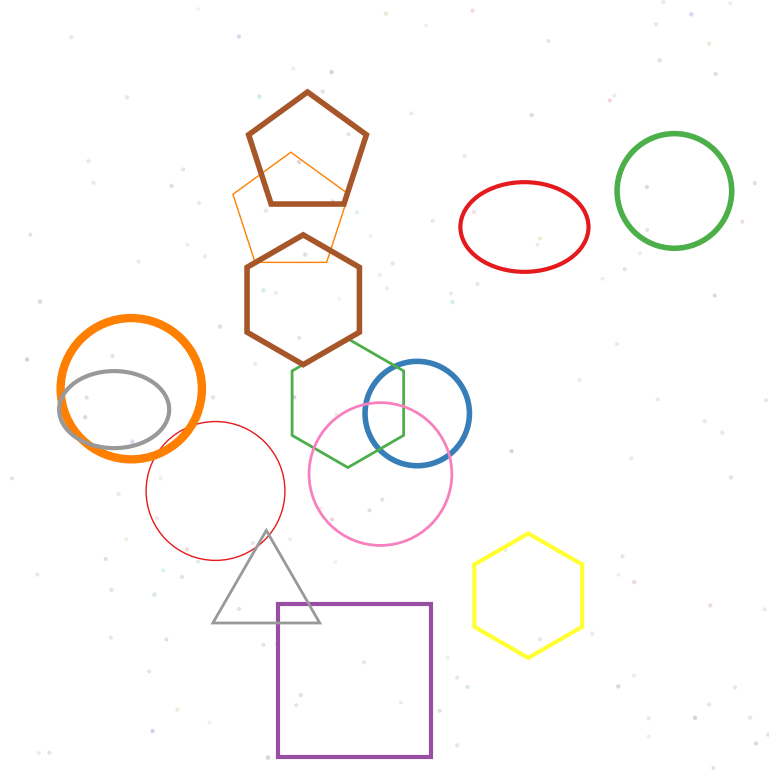[{"shape": "oval", "thickness": 1.5, "radius": 0.42, "center": [0.681, 0.705]}, {"shape": "circle", "thickness": 0.5, "radius": 0.45, "center": [0.28, 0.362]}, {"shape": "circle", "thickness": 2, "radius": 0.34, "center": [0.542, 0.463]}, {"shape": "circle", "thickness": 2, "radius": 0.37, "center": [0.876, 0.752]}, {"shape": "hexagon", "thickness": 1, "radius": 0.42, "center": [0.452, 0.476]}, {"shape": "square", "thickness": 1.5, "radius": 0.5, "center": [0.46, 0.116]}, {"shape": "pentagon", "thickness": 0.5, "radius": 0.4, "center": [0.378, 0.723]}, {"shape": "circle", "thickness": 3, "radius": 0.46, "center": [0.17, 0.495]}, {"shape": "hexagon", "thickness": 1.5, "radius": 0.4, "center": [0.686, 0.226]}, {"shape": "pentagon", "thickness": 2, "radius": 0.4, "center": [0.399, 0.8]}, {"shape": "hexagon", "thickness": 2, "radius": 0.42, "center": [0.394, 0.611]}, {"shape": "circle", "thickness": 1, "radius": 0.46, "center": [0.494, 0.384]}, {"shape": "triangle", "thickness": 1, "radius": 0.4, "center": [0.346, 0.231]}, {"shape": "oval", "thickness": 1.5, "radius": 0.36, "center": [0.148, 0.468]}]